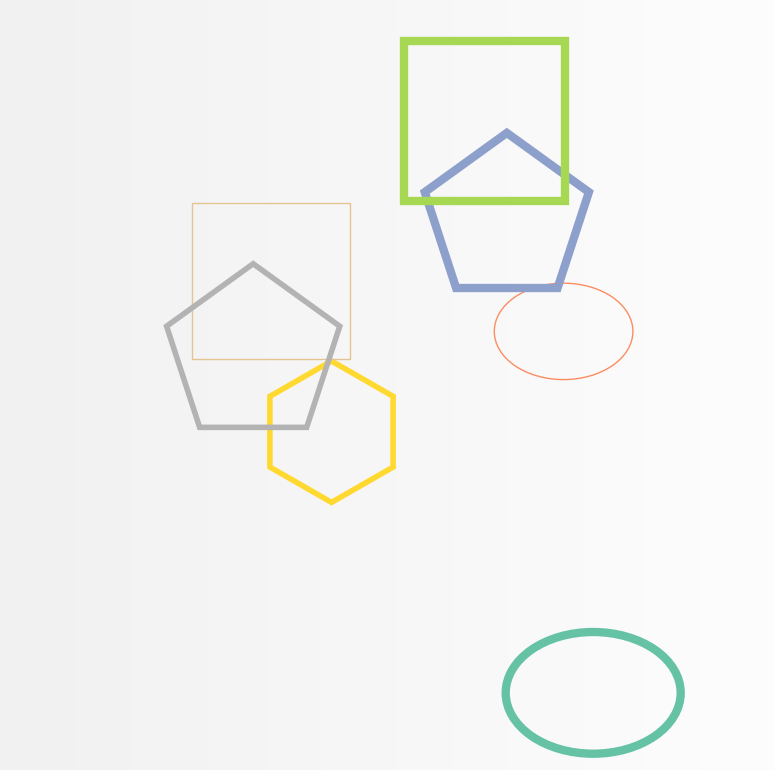[{"shape": "oval", "thickness": 3, "radius": 0.56, "center": [0.765, 0.1]}, {"shape": "oval", "thickness": 0.5, "radius": 0.45, "center": [0.727, 0.57]}, {"shape": "pentagon", "thickness": 3, "radius": 0.56, "center": [0.654, 0.716]}, {"shape": "square", "thickness": 3, "radius": 0.52, "center": [0.625, 0.843]}, {"shape": "hexagon", "thickness": 2, "radius": 0.46, "center": [0.428, 0.439]}, {"shape": "square", "thickness": 0.5, "radius": 0.51, "center": [0.349, 0.635]}, {"shape": "pentagon", "thickness": 2, "radius": 0.59, "center": [0.327, 0.54]}]